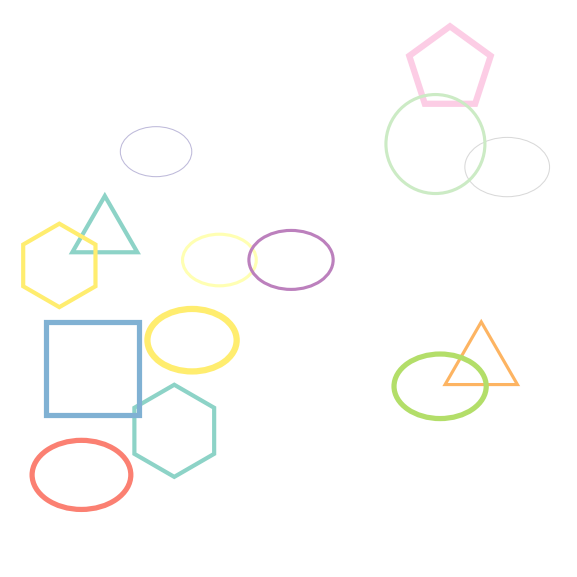[{"shape": "triangle", "thickness": 2, "radius": 0.32, "center": [0.182, 0.595]}, {"shape": "hexagon", "thickness": 2, "radius": 0.4, "center": [0.302, 0.253]}, {"shape": "oval", "thickness": 1.5, "radius": 0.32, "center": [0.38, 0.549]}, {"shape": "oval", "thickness": 0.5, "radius": 0.31, "center": [0.27, 0.737]}, {"shape": "oval", "thickness": 2.5, "radius": 0.43, "center": [0.141, 0.177]}, {"shape": "square", "thickness": 2.5, "radius": 0.4, "center": [0.16, 0.361]}, {"shape": "triangle", "thickness": 1.5, "radius": 0.36, "center": [0.833, 0.369]}, {"shape": "oval", "thickness": 2.5, "radius": 0.4, "center": [0.762, 0.33]}, {"shape": "pentagon", "thickness": 3, "radius": 0.37, "center": [0.779, 0.879]}, {"shape": "oval", "thickness": 0.5, "radius": 0.37, "center": [0.878, 0.71]}, {"shape": "oval", "thickness": 1.5, "radius": 0.36, "center": [0.504, 0.549]}, {"shape": "circle", "thickness": 1.5, "radius": 0.43, "center": [0.754, 0.75]}, {"shape": "oval", "thickness": 3, "radius": 0.39, "center": [0.333, 0.41]}, {"shape": "hexagon", "thickness": 2, "radius": 0.36, "center": [0.103, 0.54]}]